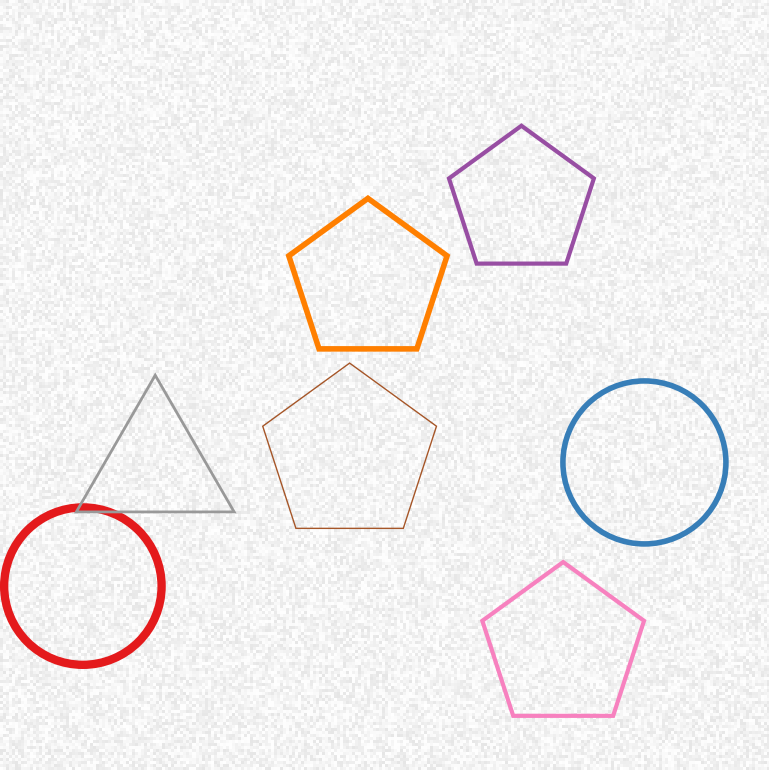[{"shape": "circle", "thickness": 3, "radius": 0.51, "center": [0.108, 0.239]}, {"shape": "circle", "thickness": 2, "radius": 0.53, "center": [0.837, 0.399]}, {"shape": "pentagon", "thickness": 1.5, "radius": 0.49, "center": [0.677, 0.738]}, {"shape": "pentagon", "thickness": 2, "radius": 0.54, "center": [0.478, 0.634]}, {"shape": "pentagon", "thickness": 0.5, "radius": 0.59, "center": [0.454, 0.41]}, {"shape": "pentagon", "thickness": 1.5, "radius": 0.55, "center": [0.731, 0.16]}, {"shape": "triangle", "thickness": 1, "radius": 0.59, "center": [0.202, 0.394]}]